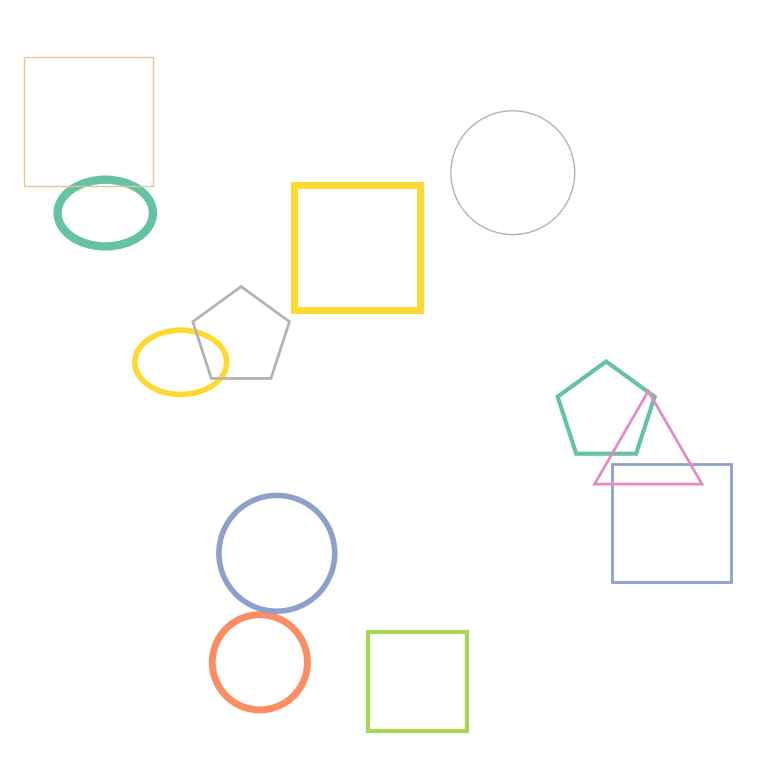[{"shape": "pentagon", "thickness": 1.5, "radius": 0.33, "center": [0.787, 0.464]}, {"shape": "oval", "thickness": 3, "radius": 0.31, "center": [0.137, 0.723]}, {"shape": "circle", "thickness": 2.5, "radius": 0.31, "center": [0.337, 0.14]}, {"shape": "circle", "thickness": 2, "radius": 0.38, "center": [0.36, 0.281]}, {"shape": "square", "thickness": 1, "radius": 0.38, "center": [0.872, 0.321]}, {"shape": "triangle", "thickness": 1, "radius": 0.4, "center": [0.842, 0.412]}, {"shape": "square", "thickness": 1.5, "radius": 0.32, "center": [0.542, 0.115]}, {"shape": "square", "thickness": 2.5, "radius": 0.41, "center": [0.464, 0.678]}, {"shape": "oval", "thickness": 2, "radius": 0.3, "center": [0.235, 0.529]}, {"shape": "square", "thickness": 0.5, "radius": 0.42, "center": [0.115, 0.842]}, {"shape": "circle", "thickness": 0.5, "radius": 0.4, "center": [0.666, 0.776]}, {"shape": "pentagon", "thickness": 1, "radius": 0.33, "center": [0.313, 0.562]}]